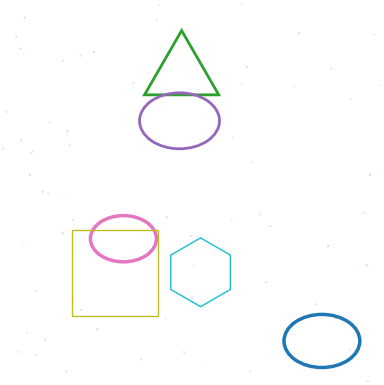[{"shape": "oval", "thickness": 2.5, "radius": 0.49, "center": [0.836, 0.114]}, {"shape": "triangle", "thickness": 2, "radius": 0.56, "center": [0.472, 0.809]}, {"shape": "oval", "thickness": 2, "radius": 0.52, "center": [0.466, 0.686]}, {"shape": "oval", "thickness": 2.5, "radius": 0.43, "center": [0.321, 0.38]}, {"shape": "square", "thickness": 1, "radius": 0.56, "center": [0.299, 0.292]}, {"shape": "hexagon", "thickness": 1, "radius": 0.45, "center": [0.521, 0.293]}]